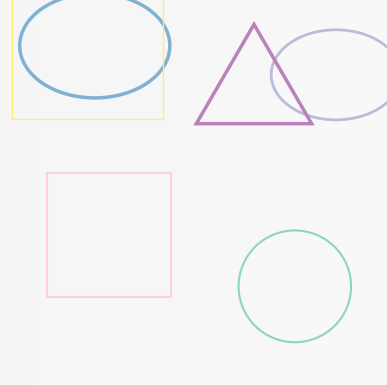[{"shape": "circle", "thickness": 1.5, "radius": 0.73, "center": [0.761, 0.256]}, {"shape": "oval", "thickness": 2, "radius": 0.84, "center": [0.867, 0.806]}, {"shape": "oval", "thickness": 2.5, "radius": 0.97, "center": [0.245, 0.881]}, {"shape": "square", "thickness": 1.5, "radius": 0.8, "center": [0.281, 0.39]}, {"shape": "triangle", "thickness": 2.5, "radius": 0.86, "center": [0.655, 0.765]}, {"shape": "square", "thickness": 1, "radius": 0.97, "center": [0.226, 0.885]}]